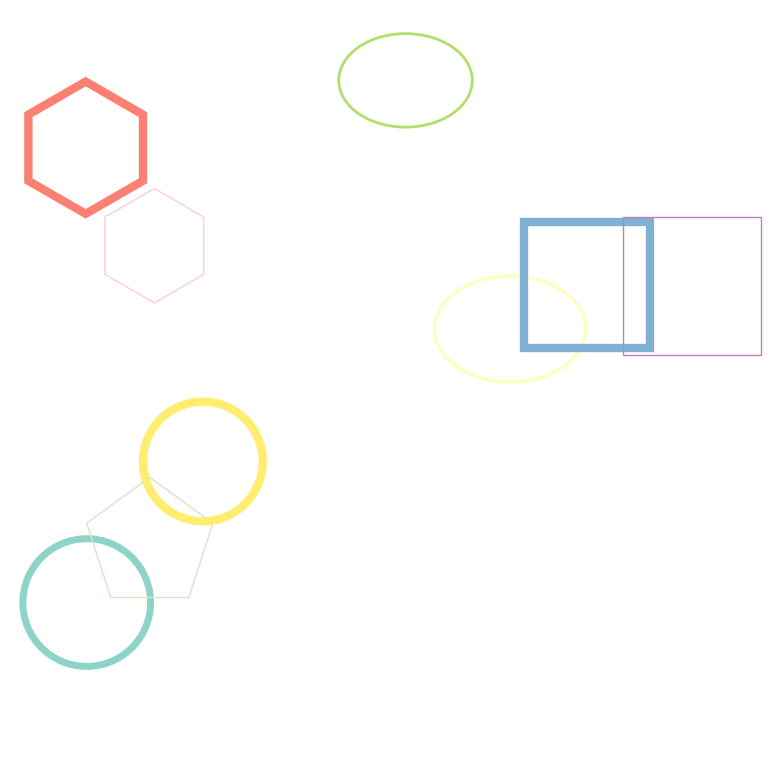[{"shape": "circle", "thickness": 2.5, "radius": 0.41, "center": [0.113, 0.217]}, {"shape": "oval", "thickness": 1, "radius": 0.49, "center": [0.662, 0.573]}, {"shape": "hexagon", "thickness": 3, "radius": 0.43, "center": [0.111, 0.808]}, {"shape": "square", "thickness": 3, "radius": 0.41, "center": [0.762, 0.629]}, {"shape": "oval", "thickness": 1, "radius": 0.43, "center": [0.527, 0.896]}, {"shape": "hexagon", "thickness": 0.5, "radius": 0.37, "center": [0.2, 0.681]}, {"shape": "square", "thickness": 0.5, "radius": 0.45, "center": [0.899, 0.629]}, {"shape": "pentagon", "thickness": 0.5, "radius": 0.43, "center": [0.195, 0.294]}, {"shape": "circle", "thickness": 3, "radius": 0.39, "center": [0.263, 0.401]}]